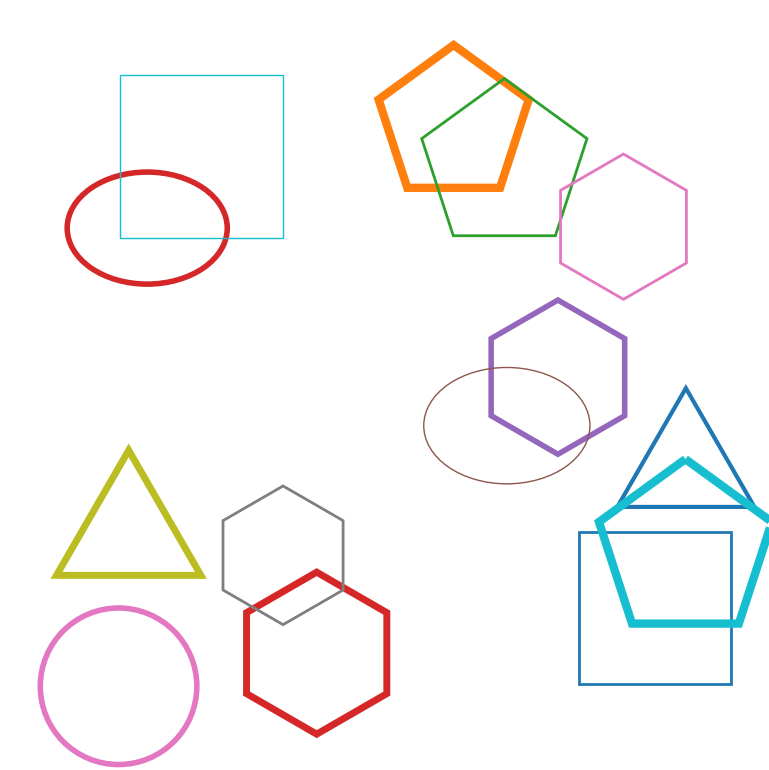[{"shape": "square", "thickness": 1, "radius": 0.49, "center": [0.85, 0.21]}, {"shape": "triangle", "thickness": 1.5, "radius": 0.51, "center": [0.891, 0.393]}, {"shape": "pentagon", "thickness": 3, "radius": 0.51, "center": [0.589, 0.839]}, {"shape": "pentagon", "thickness": 1, "radius": 0.56, "center": [0.655, 0.785]}, {"shape": "hexagon", "thickness": 2.5, "radius": 0.53, "center": [0.411, 0.152]}, {"shape": "oval", "thickness": 2, "radius": 0.52, "center": [0.191, 0.704]}, {"shape": "hexagon", "thickness": 2, "radius": 0.5, "center": [0.725, 0.51]}, {"shape": "oval", "thickness": 0.5, "radius": 0.54, "center": [0.658, 0.447]}, {"shape": "circle", "thickness": 2, "radius": 0.51, "center": [0.154, 0.109]}, {"shape": "hexagon", "thickness": 1, "radius": 0.47, "center": [0.81, 0.706]}, {"shape": "hexagon", "thickness": 1, "radius": 0.45, "center": [0.368, 0.279]}, {"shape": "triangle", "thickness": 2.5, "radius": 0.54, "center": [0.167, 0.307]}, {"shape": "pentagon", "thickness": 3, "radius": 0.59, "center": [0.89, 0.286]}, {"shape": "square", "thickness": 0.5, "radius": 0.53, "center": [0.262, 0.797]}]